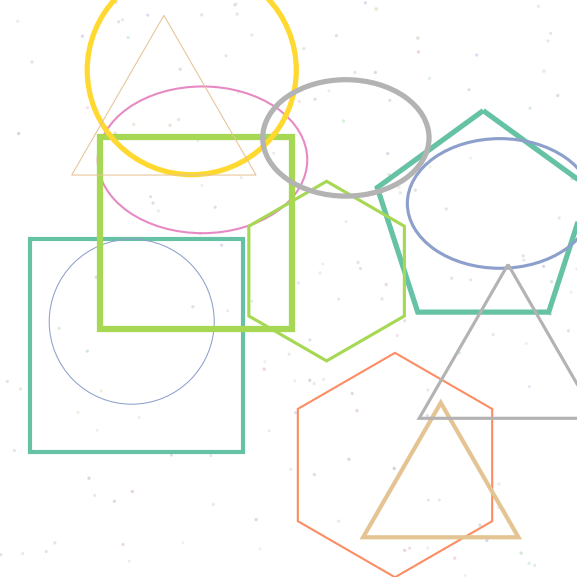[{"shape": "square", "thickness": 2, "radius": 0.92, "center": [0.236, 0.401]}, {"shape": "pentagon", "thickness": 2.5, "radius": 0.96, "center": [0.837, 0.615]}, {"shape": "hexagon", "thickness": 1, "radius": 0.97, "center": [0.684, 0.194]}, {"shape": "circle", "thickness": 0.5, "radius": 0.71, "center": [0.228, 0.442]}, {"shape": "oval", "thickness": 1.5, "radius": 0.8, "center": [0.866, 0.647]}, {"shape": "oval", "thickness": 1, "radius": 0.91, "center": [0.351, 0.722]}, {"shape": "square", "thickness": 3, "radius": 0.83, "center": [0.339, 0.596]}, {"shape": "hexagon", "thickness": 1.5, "radius": 0.78, "center": [0.566, 0.53]}, {"shape": "circle", "thickness": 2.5, "radius": 0.91, "center": [0.332, 0.878]}, {"shape": "triangle", "thickness": 2, "radius": 0.78, "center": [0.763, 0.146]}, {"shape": "triangle", "thickness": 0.5, "radius": 0.92, "center": [0.284, 0.788]}, {"shape": "oval", "thickness": 2.5, "radius": 0.72, "center": [0.599, 0.76]}, {"shape": "triangle", "thickness": 1.5, "radius": 0.89, "center": [0.88, 0.364]}]